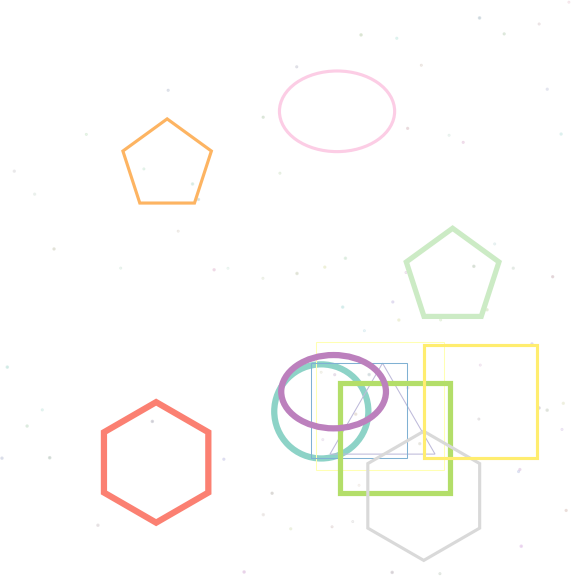[{"shape": "circle", "thickness": 3, "radius": 0.41, "center": [0.556, 0.287]}, {"shape": "square", "thickness": 0.5, "radius": 0.55, "center": [0.658, 0.296]}, {"shape": "triangle", "thickness": 0.5, "radius": 0.53, "center": [0.662, 0.265]}, {"shape": "hexagon", "thickness": 3, "radius": 0.52, "center": [0.27, 0.198]}, {"shape": "square", "thickness": 0.5, "radius": 0.41, "center": [0.621, 0.289]}, {"shape": "pentagon", "thickness": 1.5, "radius": 0.4, "center": [0.289, 0.713]}, {"shape": "square", "thickness": 2.5, "radius": 0.48, "center": [0.684, 0.24]}, {"shape": "oval", "thickness": 1.5, "radius": 0.5, "center": [0.584, 0.806]}, {"shape": "hexagon", "thickness": 1.5, "radius": 0.56, "center": [0.734, 0.141]}, {"shape": "oval", "thickness": 3, "radius": 0.45, "center": [0.578, 0.321]}, {"shape": "pentagon", "thickness": 2.5, "radius": 0.42, "center": [0.784, 0.519]}, {"shape": "square", "thickness": 1.5, "radius": 0.49, "center": [0.832, 0.303]}]